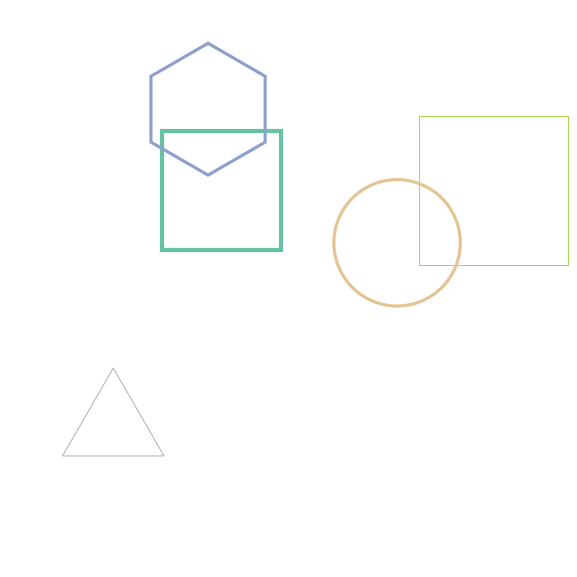[{"shape": "square", "thickness": 2, "radius": 0.51, "center": [0.383, 0.669]}, {"shape": "hexagon", "thickness": 1.5, "radius": 0.57, "center": [0.36, 0.81]}, {"shape": "square", "thickness": 0.5, "radius": 0.64, "center": [0.855, 0.67]}, {"shape": "circle", "thickness": 1.5, "radius": 0.55, "center": [0.688, 0.579]}, {"shape": "triangle", "thickness": 0.5, "radius": 0.51, "center": [0.196, 0.26]}]